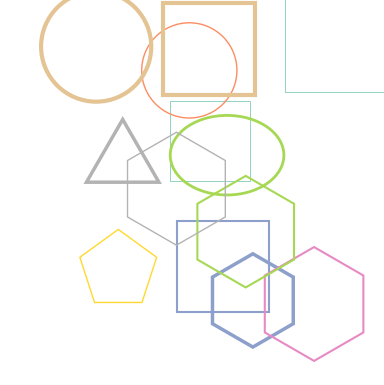[{"shape": "square", "thickness": 0.5, "radius": 0.52, "center": [0.545, 0.633]}, {"shape": "square", "thickness": 0.5, "radius": 0.65, "center": [0.869, 0.892]}, {"shape": "circle", "thickness": 1, "radius": 0.62, "center": [0.492, 0.817]}, {"shape": "hexagon", "thickness": 2.5, "radius": 0.61, "center": [0.657, 0.22]}, {"shape": "square", "thickness": 1.5, "radius": 0.59, "center": [0.579, 0.308]}, {"shape": "hexagon", "thickness": 1.5, "radius": 0.74, "center": [0.816, 0.21]}, {"shape": "oval", "thickness": 2, "radius": 0.74, "center": [0.59, 0.597]}, {"shape": "hexagon", "thickness": 1.5, "radius": 0.72, "center": [0.638, 0.398]}, {"shape": "pentagon", "thickness": 1, "radius": 0.52, "center": [0.307, 0.299]}, {"shape": "square", "thickness": 3, "radius": 0.6, "center": [0.543, 0.874]}, {"shape": "circle", "thickness": 3, "radius": 0.72, "center": [0.25, 0.879]}, {"shape": "triangle", "thickness": 2.5, "radius": 0.54, "center": [0.319, 0.581]}, {"shape": "hexagon", "thickness": 1, "radius": 0.73, "center": [0.458, 0.51]}]